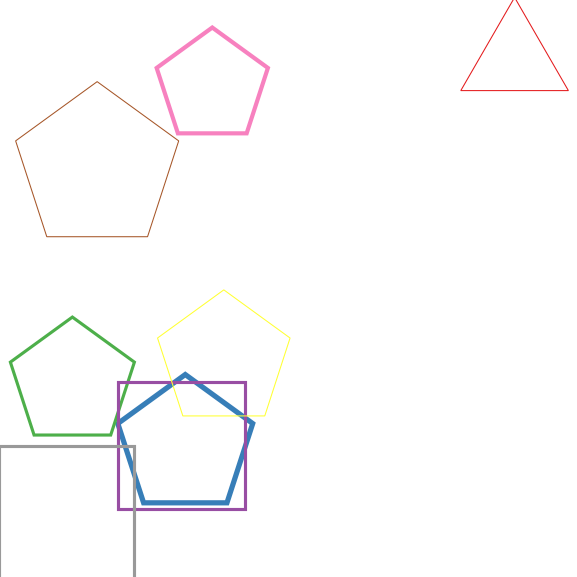[{"shape": "triangle", "thickness": 0.5, "radius": 0.54, "center": [0.891, 0.896]}, {"shape": "pentagon", "thickness": 2.5, "radius": 0.61, "center": [0.321, 0.228]}, {"shape": "pentagon", "thickness": 1.5, "radius": 0.56, "center": [0.125, 0.337]}, {"shape": "square", "thickness": 1.5, "radius": 0.55, "center": [0.314, 0.228]}, {"shape": "pentagon", "thickness": 0.5, "radius": 0.6, "center": [0.388, 0.377]}, {"shape": "pentagon", "thickness": 0.5, "radius": 0.74, "center": [0.168, 0.709]}, {"shape": "pentagon", "thickness": 2, "radius": 0.51, "center": [0.368, 0.85]}, {"shape": "square", "thickness": 1.5, "radius": 0.58, "center": [0.115, 0.11]}]